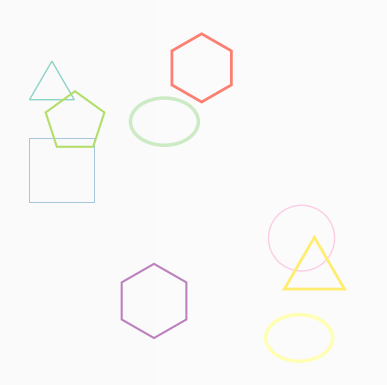[{"shape": "triangle", "thickness": 1, "radius": 0.33, "center": [0.134, 0.774]}, {"shape": "oval", "thickness": 2.5, "radius": 0.43, "center": [0.772, 0.122]}, {"shape": "hexagon", "thickness": 2, "radius": 0.44, "center": [0.52, 0.824]}, {"shape": "square", "thickness": 0.5, "radius": 0.42, "center": [0.158, 0.559]}, {"shape": "pentagon", "thickness": 1.5, "radius": 0.4, "center": [0.194, 0.683]}, {"shape": "circle", "thickness": 1, "radius": 0.43, "center": [0.778, 0.381]}, {"shape": "hexagon", "thickness": 1.5, "radius": 0.48, "center": [0.398, 0.218]}, {"shape": "oval", "thickness": 2.5, "radius": 0.44, "center": [0.424, 0.684]}, {"shape": "triangle", "thickness": 2, "radius": 0.45, "center": [0.811, 0.294]}]